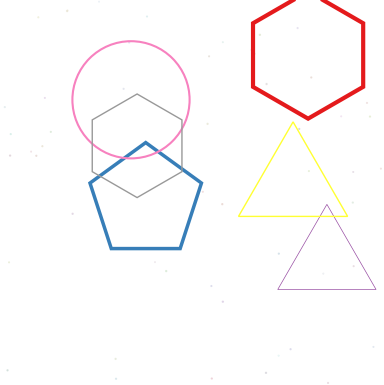[{"shape": "hexagon", "thickness": 3, "radius": 0.83, "center": [0.8, 0.857]}, {"shape": "pentagon", "thickness": 2.5, "radius": 0.76, "center": [0.379, 0.477]}, {"shape": "triangle", "thickness": 0.5, "radius": 0.74, "center": [0.849, 0.322]}, {"shape": "triangle", "thickness": 1, "radius": 0.82, "center": [0.761, 0.52]}, {"shape": "circle", "thickness": 1.5, "radius": 0.76, "center": [0.34, 0.741]}, {"shape": "hexagon", "thickness": 1, "radius": 0.67, "center": [0.356, 0.621]}]